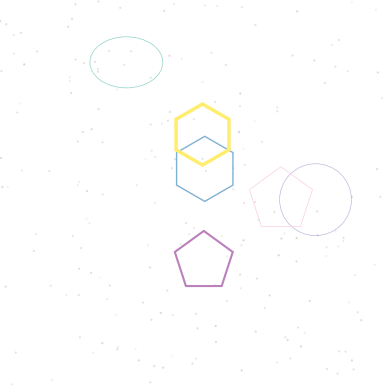[{"shape": "oval", "thickness": 0.5, "radius": 0.47, "center": [0.328, 0.838]}, {"shape": "circle", "thickness": 0.5, "radius": 0.47, "center": [0.82, 0.481]}, {"shape": "hexagon", "thickness": 1, "radius": 0.42, "center": [0.532, 0.561]}, {"shape": "pentagon", "thickness": 0.5, "radius": 0.43, "center": [0.73, 0.481]}, {"shape": "pentagon", "thickness": 1.5, "radius": 0.4, "center": [0.529, 0.321]}, {"shape": "hexagon", "thickness": 2.5, "radius": 0.4, "center": [0.526, 0.651]}]